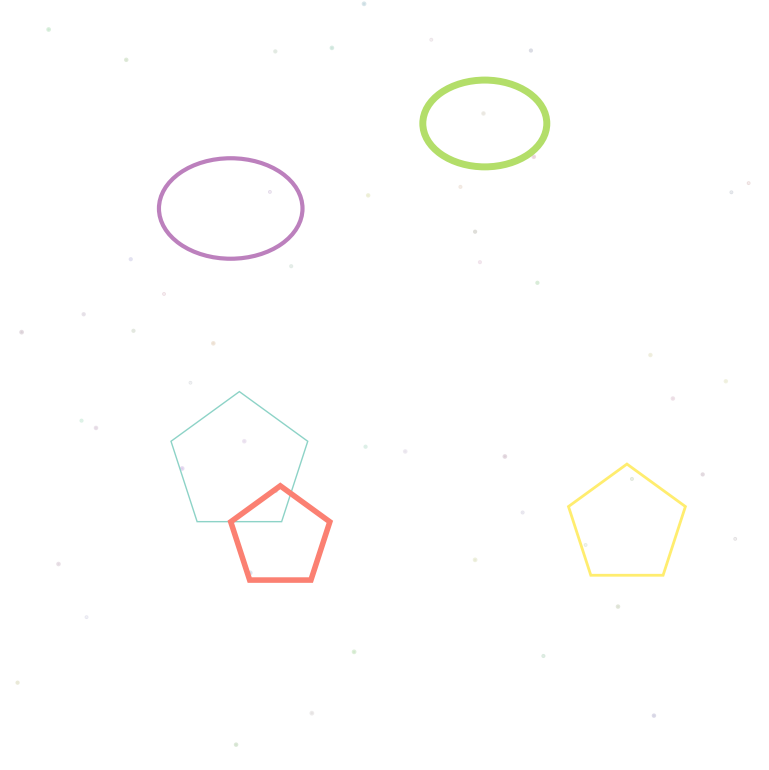[{"shape": "pentagon", "thickness": 0.5, "radius": 0.47, "center": [0.311, 0.398]}, {"shape": "pentagon", "thickness": 2, "radius": 0.34, "center": [0.364, 0.301]}, {"shape": "oval", "thickness": 2.5, "radius": 0.4, "center": [0.63, 0.84]}, {"shape": "oval", "thickness": 1.5, "radius": 0.47, "center": [0.3, 0.729]}, {"shape": "pentagon", "thickness": 1, "radius": 0.4, "center": [0.814, 0.317]}]